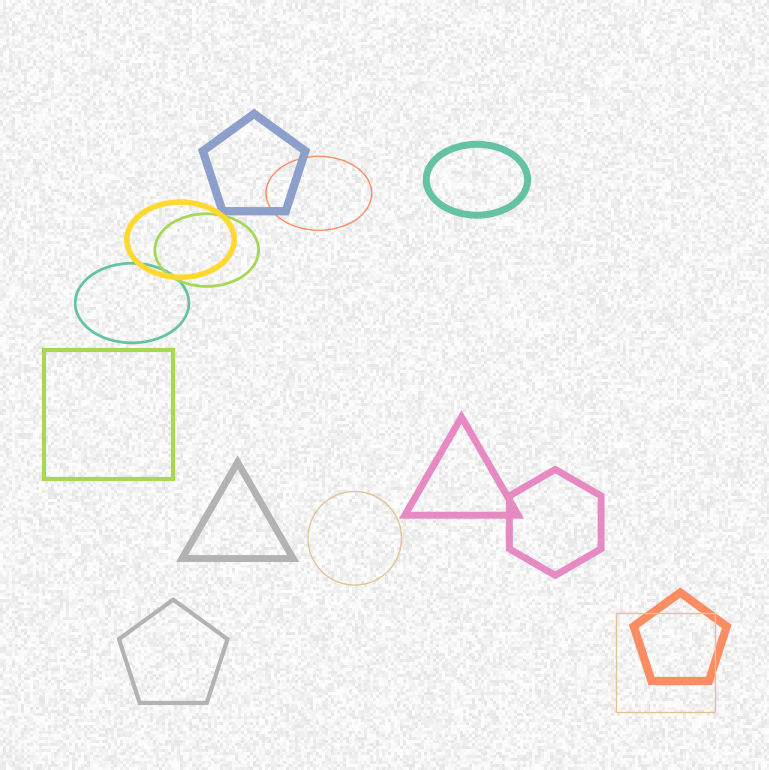[{"shape": "oval", "thickness": 1, "radius": 0.37, "center": [0.171, 0.606]}, {"shape": "oval", "thickness": 2.5, "radius": 0.33, "center": [0.619, 0.767]}, {"shape": "pentagon", "thickness": 3, "radius": 0.32, "center": [0.883, 0.167]}, {"shape": "oval", "thickness": 0.5, "radius": 0.34, "center": [0.414, 0.749]}, {"shape": "pentagon", "thickness": 3, "radius": 0.35, "center": [0.33, 0.782]}, {"shape": "hexagon", "thickness": 2.5, "radius": 0.34, "center": [0.721, 0.322]}, {"shape": "triangle", "thickness": 2.5, "radius": 0.43, "center": [0.599, 0.373]}, {"shape": "square", "thickness": 1.5, "radius": 0.42, "center": [0.141, 0.461]}, {"shape": "oval", "thickness": 1, "radius": 0.34, "center": [0.268, 0.675]}, {"shape": "oval", "thickness": 2, "radius": 0.35, "center": [0.234, 0.689]}, {"shape": "circle", "thickness": 0.5, "radius": 0.3, "center": [0.461, 0.301]}, {"shape": "square", "thickness": 0.5, "radius": 0.32, "center": [0.864, 0.139]}, {"shape": "triangle", "thickness": 2.5, "radius": 0.42, "center": [0.309, 0.316]}, {"shape": "pentagon", "thickness": 1.5, "radius": 0.37, "center": [0.225, 0.147]}]